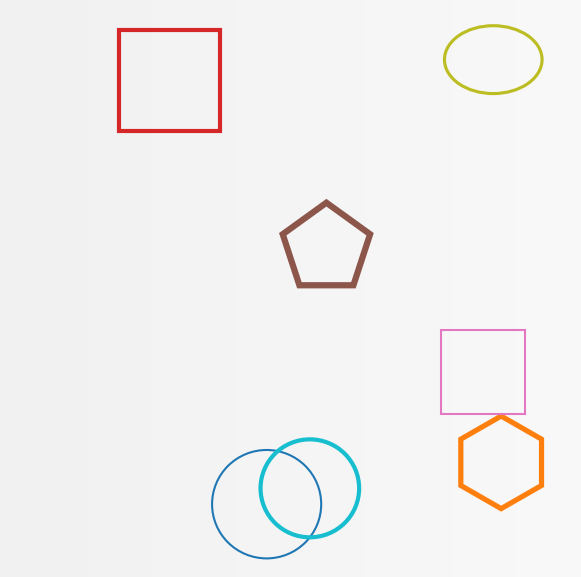[{"shape": "circle", "thickness": 1, "radius": 0.47, "center": [0.459, 0.126]}, {"shape": "hexagon", "thickness": 2.5, "radius": 0.4, "center": [0.862, 0.199]}, {"shape": "square", "thickness": 2, "radius": 0.43, "center": [0.291, 0.86]}, {"shape": "pentagon", "thickness": 3, "radius": 0.4, "center": [0.562, 0.569]}, {"shape": "square", "thickness": 1, "radius": 0.36, "center": [0.831, 0.355]}, {"shape": "oval", "thickness": 1.5, "radius": 0.42, "center": [0.849, 0.896]}, {"shape": "circle", "thickness": 2, "radius": 0.42, "center": [0.533, 0.154]}]